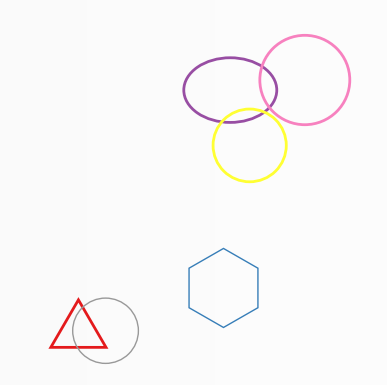[{"shape": "triangle", "thickness": 2, "radius": 0.41, "center": [0.202, 0.139]}, {"shape": "hexagon", "thickness": 1, "radius": 0.51, "center": [0.577, 0.252]}, {"shape": "oval", "thickness": 2, "radius": 0.6, "center": [0.594, 0.766]}, {"shape": "circle", "thickness": 2, "radius": 0.47, "center": [0.644, 0.622]}, {"shape": "circle", "thickness": 2, "radius": 0.58, "center": [0.787, 0.792]}, {"shape": "circle", "thickness": 1, "radius": 0.42, "center": [0.272, 0.141]}]